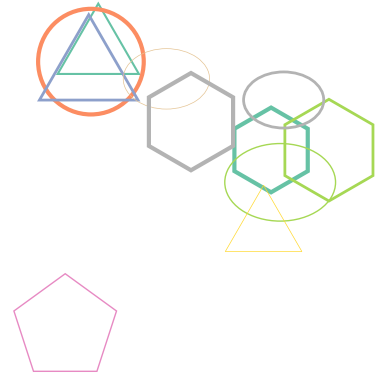[{"shape": "hexagon", "thickness": 3, "radius": 0.55, "center": [0.704, 0.611]}, {"shape": "triangle", "thickness": 1.5, "radius": 0.61, "center": [0.255, 0.869]}, {"shape": "circle", "thickness": 3, "radius": 0.69, "center": [0.236, 0.84]}, {"shape": "triangle", "thickness": 2, "radius": 0.74, "center": [0.23, 0.814]}, {"shape": "pentagon", "thickness": 1, "radius": 0.7, "center": [0.169, 0.149]}, {"shape": "oval", "thickness": 1, "radius": 0.72, "center": [0.728, 0.526]}, {"shape": "hexagon", "thickness": 2, "radius": 0.66, "center": [0.854, 0.61]}, {"shape": "triangle", "thickness": 0.5, "radius": 0.57, "center": [0.685, 0.404]}, {"shape": "oval", "thickness": 0.5, "radius": 0.56, "center": [0.432, 0.795]}, {"shape": "hexagon", "thickness": 3, "radius": 0.63, "center": [0.496, 0.684]}, {"shape": "oval", "thickness": 2, "radius": 0.52, "center": [0.737, 0.74]}]